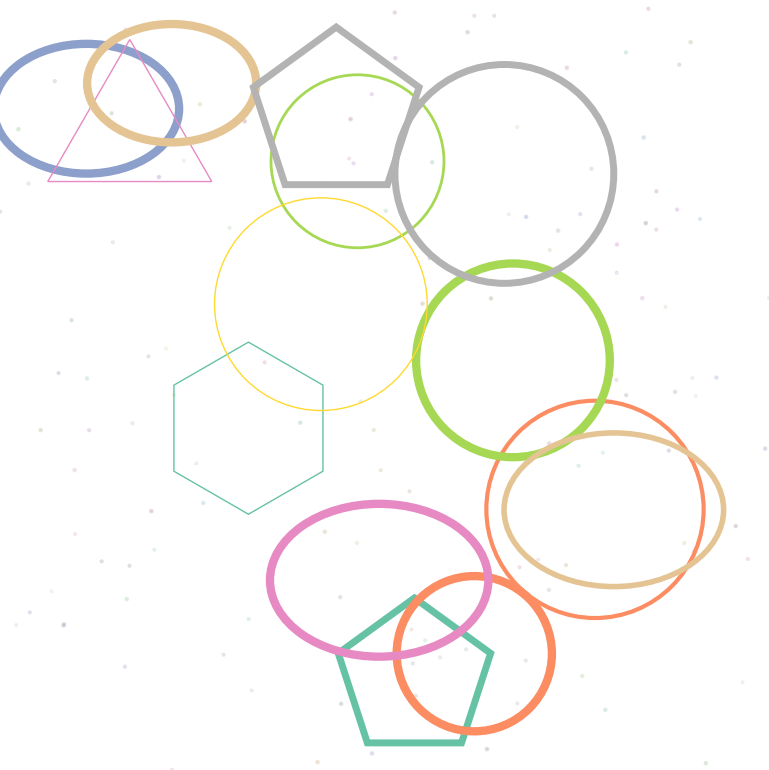[{"shape": "hexagon", "thickness": 0.5, "radius": 0.56, "center": [0.323, 0.444]}, {"shape": "pentagon", "thickness": 2.5, "radius": 0.52, "center": [0.538, 0.119]}, {"shape": "circle", "thickness": 3, "radius": 0.5, "center": [0.616, 0.151]}, {"shape": "circle", "thickness": 1.5, "radius": 0.71, "center": [0.773, 0.338]}, {"shape": "oval", "thickness": 3, "radius": 0.6, "center": [0.112, 0.859]}, {"shape": "oval", "thickness": 3, "radius": 0.71, "center": [0.492, 0.246]}, {"shape": "triangle", "thickness": 0.5, "radius": 0.61, "center": [0.169, 0.826]}, {"shape": "circle", "thickness": 1, "radius": 0.56, "center": [0.464, 0.791]}, {"shape": "circle", "thickness": 3, "radius": 0.63, "center": [0.666, 0.532]}, {"shape": "circle", "thickness": 0.5, "radius": 0.69, "center": [0.417, 0.605]}, {"shape": "oval", "thickness": 2, "radius": 0.71, "center": [0.797, 0.338]}, {"shape": "oval", "thickness": 3, "radius": 0.55, "center": [0.223, 0.892]}, {"shape": "pentagon", "thickness": 2.5, "radius": 0.57, "center": [0.437, 0.852]}, {"shape": "circle", "thickness": 2.5, "radius": 0.71, "center": [0.655, 0.774]}]